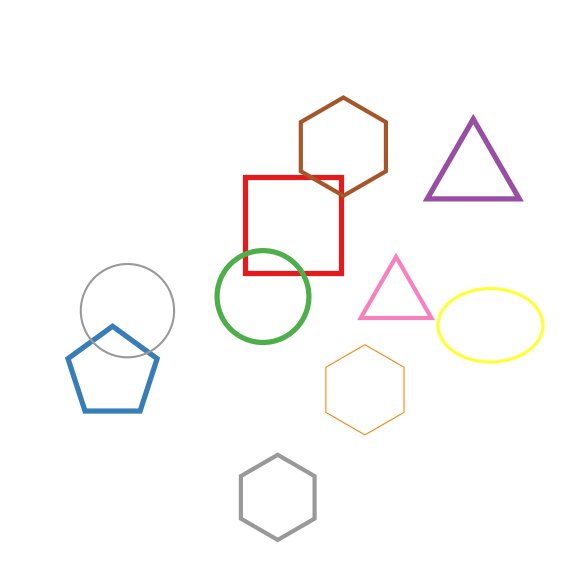[{"shape": "square", "thickness": 2.5, "radius": 0.41, "center": [0.507, 0.61]}, {"shape": "pentagon", "thickness": 2.5, "radius": 0.41, "center": [0.195, 0.353]}, {"shape": "circle", "thickness": 2.5, "radius": 0.4, "center": [0.455, 0.486]}, {"shape": "triangle", "thickness": 2.5, "radius": 0.46, "center": [0.82, 0.701]}, {"shape": "hexagon", "thickness": 0.5, "radius": 0.39, "center": [0.632, 0.324]}, {"shape": "oval", "thickness": 1.5, "radius": 0.45, "center": [0.849, 0.436]}, {"shape": "hexagon", "thickness": 2, "radius": 0.43, "center": [0.595, 0.745]}, {"shape": "triangle", "thickness": 2, "radius": 0.35, "center": [0.686, 0.484]}, {"shape": "hexagon", "thickness": 2, "radius": 0.37, "center": [0.481, 0.138]}, {"shape": "circle", "thickness": 1, "radius": 0.4, "center": [0.221, 0.461]}]